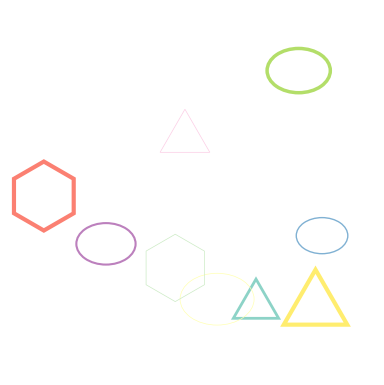[{"shape": "triangle", "thickness": 2, "radius": 0.34, "center": [0.665, 0.207]}, {"shape": "oval", "thickness": 0.5, "radius": 0.48, "center": [0.564, 0.223]}, {"shape": "hexagon", "thickness": 3, "radius": 0.45, "center": [0.114, 0.491]}, {"shape": "oval", "thickness": 1, "radius": 0.33, "center": [0.836, 0.388]}, {"shape": "oval", "thickness": 2.5, "radius": 0.41, "center": [0.776, 0.817]}, {"shape": "triangle", "thickness": 0.5, "radius": 0.37, "center": [0.48, 0.642]}, {"shape": "oval", "thickness": 1.5, "radius": 0.38, "center": [0.275, 0.367]}, {"shape": "hexagon", "thickness": 0.5, "radius": 0.44, "center": [0.455, 0.304]}, {"shape": "triangle", "thickness": 3, "radius": 0.48, "center": [0.82, 0.204]}]